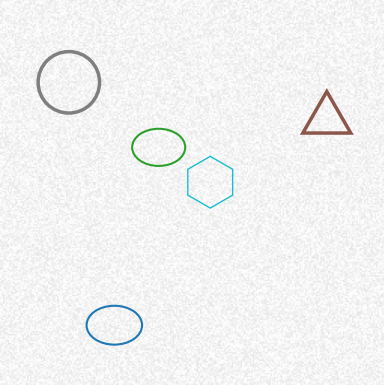[{"shape": "oval", "thickness": 1.5, "radius": 0.36, "center": [0.297, 0.155]}, {"shape": "oval", "thickness": 1.5, "radius": 0.34, "center": [0.412, 0.617]}, {"shape": "triangle", "thickness": 2.5, "radius": 0.36, "center": [0.849, 0.69]}, {"shape": "circle", "thickness": 2.5, "radius": 0.4, "center": [0.179, 0.786]}, {"shape": "hexagon", "thickness": 1, "radius": 0.34, "center": [0.546, 0.527]}]